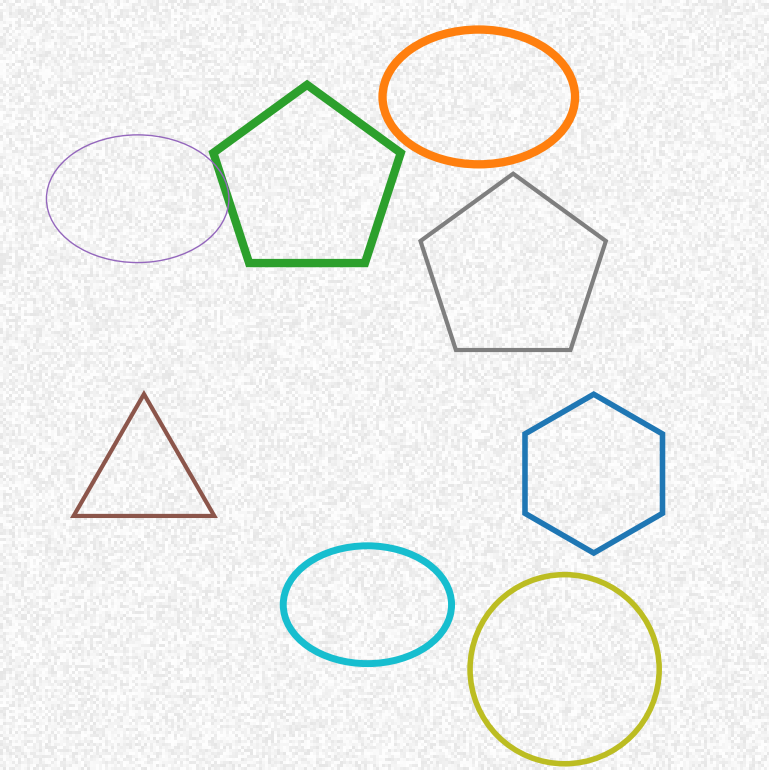[{"shape": "hexagon", "thickness": 2, "radius": 0.52, "center": [0.771, 0.385]}, {"shape": "oval", "thickness": 3, "radius": 0.63, "center": [0.622, 0.874]}, {"shape": "pentagon", "thickness": 3, "radius": 0.64, "center": [0.399, 0.762]}, {"shape": "oval", "thickness": 0.5, "radius": 0.59, "center": [0.179, 0.742]}, {"shape": "triangle", "thickness": 1.5, "radius": 0.53, "center": [0.187, 0.383]}, {"shape": "pentagon", "thickness": 1.5, "radius": 0.63, "center": [0.666, 0.648]}, {"shape": "circle", "thickness": 2, "radius": 0.61, "center": [0.733, 0.131]}, {"shape": "oval", "thickness": 2.5, "radius": 0.55, "center": [0.477, 0.215]}]